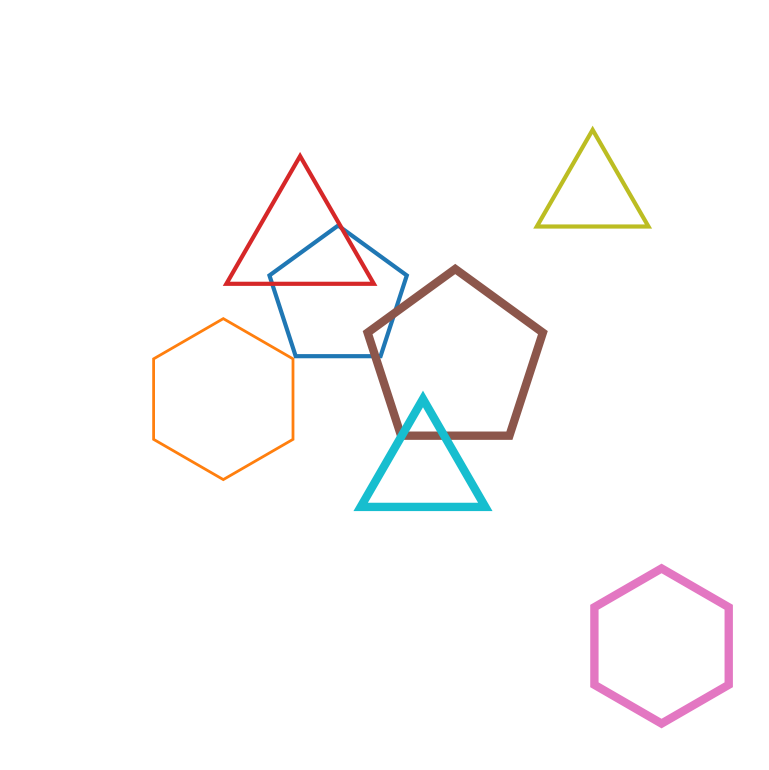[{"shape": "pentagon", "thickness": 1.5, "radius": 0.47, "center": [0.439, 0.613]}, {"shape": "hexagon", "thickness": 1, "radius": 0.52, "center": [0.29, 0.482]}, {"shape": "triangle", "thickness": 1.5, "radius": 0.55, "center": [0.39, 0.687]}, {"shape": "pentagon", "thickness": 3, "radius": 0.6, "center": [0.591, 0.531]}, {"shape": "hexagon", "thickness": 3, "radius": 0.5, "center": [0.859, 0.161]}, {"shape": "triangle", "thickness": 1.5, "radius": 0.42, "center": [0.77, 0.748]}, {"shape": "triangle", "thickness": 3, "radius": 0.47, "center": [0.549, 0.388]}]